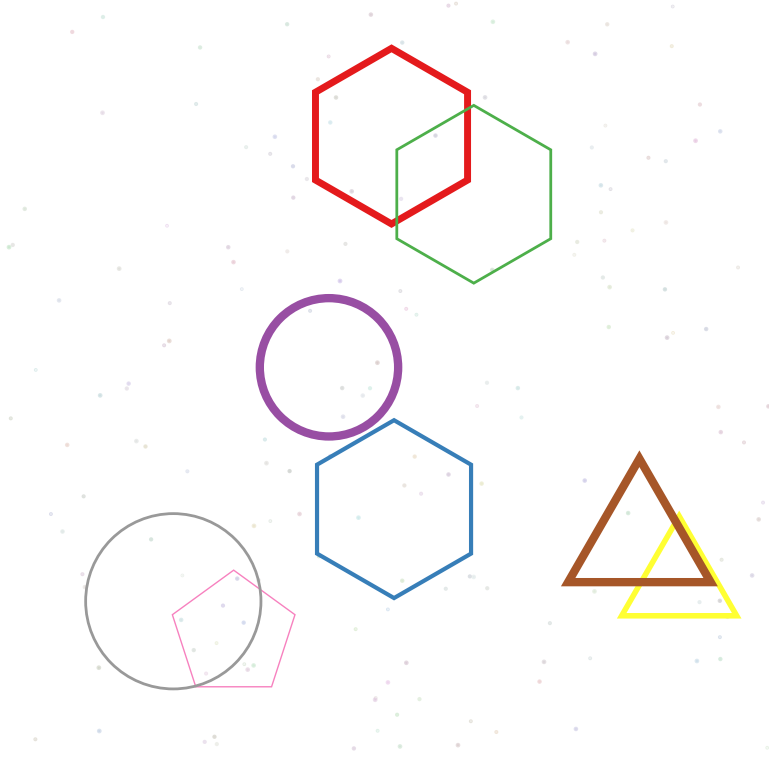[{"shape": "hexagon", "thickness": 2.5, "radius": 0.57, "center": [0.508, 0.823]}, {"shape": "hexagon", "thickness": 1.5, "radius": 0.58, "center": [0.512, 0.339]}, {"shape": "hexagon", "thickness": 1, "radius": 0.58, "center": [0.615, 0.748]}, {"shape": "circle", "thickness": 3, "radius": 0.45, "center": [0.427, 0.523]}, {"shape": "triangle", "thickness": 2, "radius": 0.43, "center": [0.882, 0.243]}, {"shape": "triangle", "thickness": 3, "radius": 0.53, "center": [0.83, 0.297]}, {"shape": "pentagon", "thickness": 0.5, "radius": 0.42, "center": [0.303, 0.176]}, {"shape": "circle", "thickness": 1, "radius": 0.57, "center": [0.225, 0.219]}]